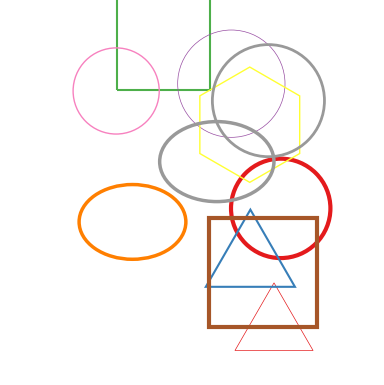[{"shape": "triangle", "thickness": 0.5, "radius": 0.59, "center": [0.712, 0.148]}, {"shape": "circle", "thickness": 3, "radius": 0.65, "center": [0.729, 0.459]}, {"shape": "triangle", "thickness": 1.5, "radius": 0.67, "center": [0.65, 0.322]}, {"shape": "square", "thickness": 1.5, "radius": 0.61, "center": [0.425, 0.888]}, {"shape": "circle", "thickness": 0.5, "radius": 0.7, "center": [0.601, 0.783]}, {"shape": "oval", "thickness": 2.5, "radius": 0.69, "center": [0.344, 0.424]}, {"shape": "hexagon", "thickness": 1, "radius": 0.75, "center": [0.649, 0.676]}, {"shape": "square", "thickness": 3, "radius": 0.7, "center": [0.683, 0.293]}, {"shape": "circle", "thickness": 1, "radius": 0.56, "center": [0.302, 0.764]}, {"shape": "circle", "thickness": 2, "radius": 0.73, "center": [0.697, 0.739]}, {"shape": "oval", "thickness": 2.5, "radius": 0.74, "center": [0.563, 0.58]}]